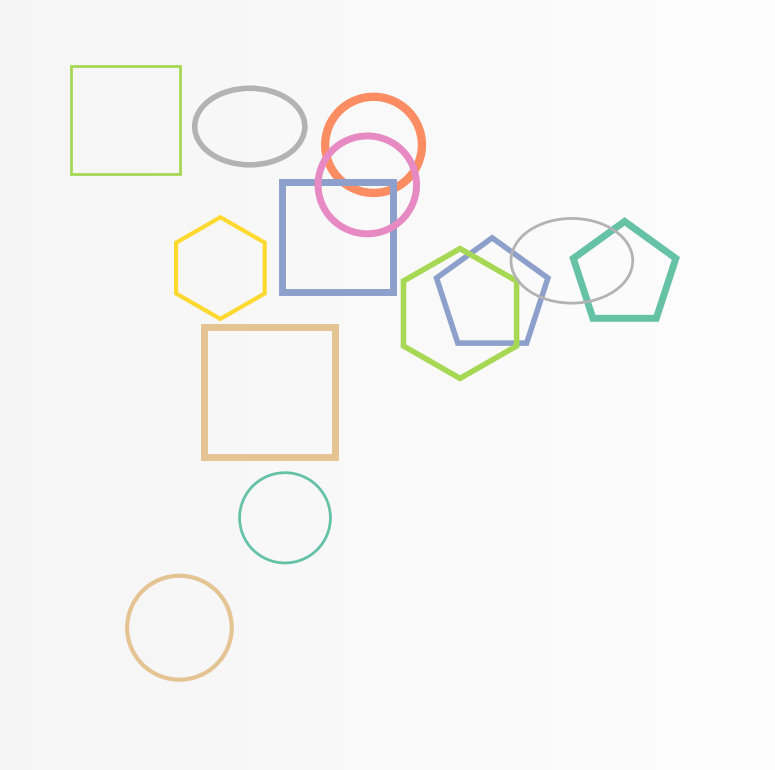[{"shape": "pentagon", "thickness": 2.5, "radius": 0.35, "center": [0.806, 0.643]}, {"shape": "circle", "thickness": 1, "radius": 0.29, "center": [0.368, 0.328]}, {"shape": "circle", "thickness": 3, "radius": 0.31, "center": [0.482, 0.812]}, {"shape": "square", "thickness": 2.5, "radius": 0.36, "center": [0.436, 0.692]}, {"shape": "pentagon", "thickness": 2, "radius": 0.38, "center": [0.635, 0.616]}, {"shape": "circle", "thickness": 2.5, "radius": 0.32, "center": [0.474, 0.76]}, {"shape": "hexagon", "thickness": 2, "radius": 0.42, "center": [0.594, 0.593]}, {"shape": "square", "thickness": 1, "radius": 0.35, "center": [0.162, 0.844]}, {"shape": "hexagon", "thickness": 1.5, "radius": 0.33, "center": [0.284, 0.652]}, {"shape": "square", "thickness": 2.5, "radius": 0.42, "center": [0.347, 0.491]}, {"shape": "circle", "thickness": 1.5, "radius": 0.34, "center": [0.232, 0.185]}, {"shape": "oval", "thickness": 1, "radius": 0.39, "center": [0.738, 0.661]}, {"shape": "oval", "thickness": 2, "radius": 0.36, "center": [0.322, 0.836]}]